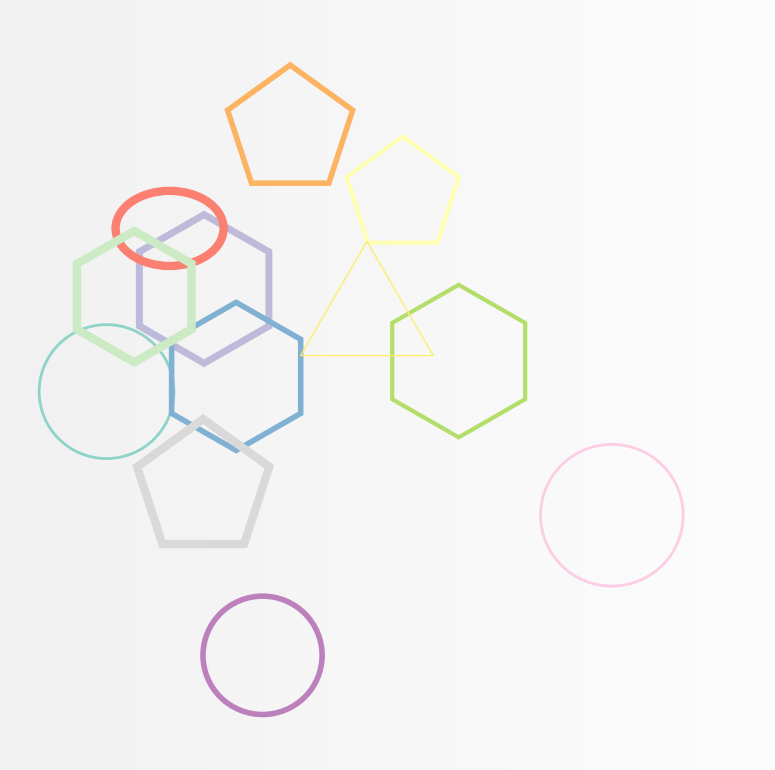[{"shape": "circle", "thickness": 1, "radius": 0.43, "center": [0.137, 0.491]}, {"shape": "pentagon", "thickness": 1.5, "radius": 0.38, "center": [0.52, 0.746]}, {"shape": "hexagon", "thickness": 2.5, "radius": 0.48, "center": [0.263, 0.625]}, {"shape": "oval", "thickness": 3, "radius": 0.35, "center": [0.219, 0.703]}, {"shape": "hexagon", "thickness": 2, "radius": 0.48, "center": [0.305, 0.511]}, {"shape": "pentagon", "thickness": 2, "radius": 0.42, "center": [0.374, 0.831]}, {"shape": "hexagon", "thickness": 1.5, "radius": 0.5, "center": [0.592, 0.531]}, {"shape": "circle", "thickness": 1, "radius": 0.46, "center": [0.79, 0.331]}, {"shape": "pentagon", "thickness": 3, "radius": 0.45, "center": [0.262, 0.366]}, {"shape": "circle", "thickness": 2, "radius": 0.38, "center": [0.339, 0.149]}, {"shape": "hexagon", "thickness": 3, "radius": 0.43, "center": [0.173, 0.615]}, {"shape": "triangle", "thickness": 0.5, "radius": 0.49, "center": [0.473, 0.588]}]